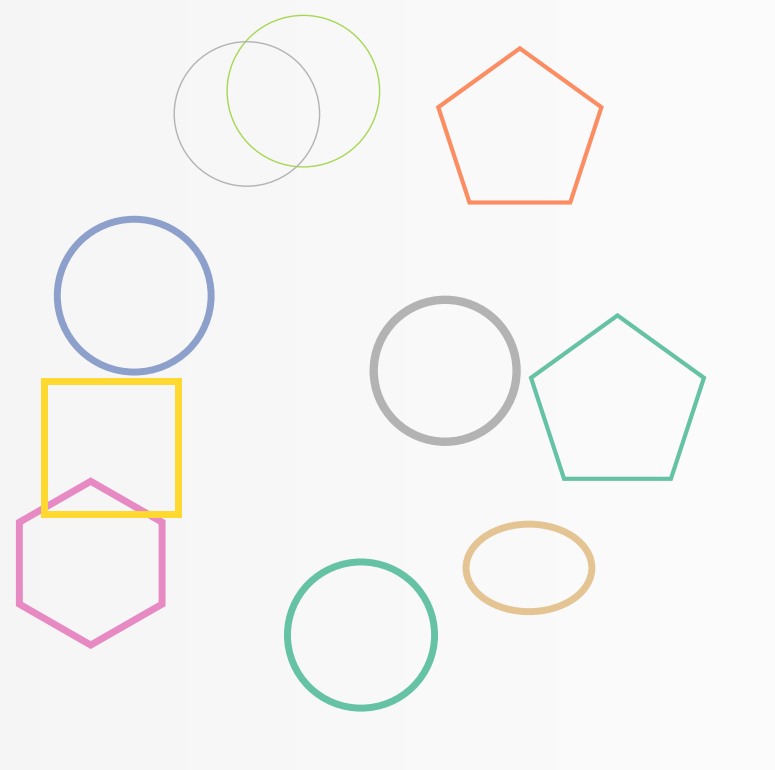[{"shape": "circle", "thickness": 2.5, "radius": 0.47, "center": [0.466, 0.175]}, {"shape": "pentagon", "thickness": 1.5, "radius": 0.59, "center": [0.797, 0.473]}, {"shape": "pentagon", "thickness": 1.5, "radius": 0.55, "center": [0.671, 0.827]}, {"shape": "circle", "thickness": 2.5, "radius": 0.5, "center": [0.173, 0.616]}, {"shape": "hexagon", "thickness": 2.5, "radius": 0.53, "center": [0.117, 0.269]}, {"shape": "circle", "thickness": 0.5, "radius": 0.49, "center": [0.391, 0.882]}, {"shape": "square", "thickness": 2.5, "radius": 0.43, "center": [0.143, 0.419]}, {"shape": "oval", "thickness": 2.5, "radius": 0.41, "center": [0.683, 0.262]}, {"shape": "circle", "thickness": 0.5, "radius": 0.47, "center": [0.319, 0.852]}, {"shape": "circle", "thickness": 3, "radius": 0.46, "center": [0.574, 0.518]}]